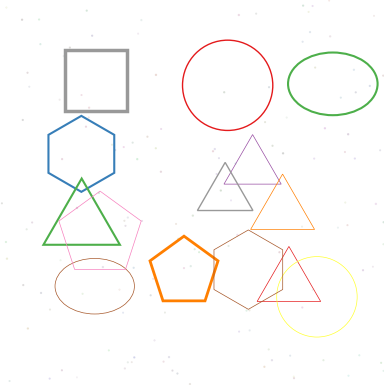[{"shape": "circle", "thickness": 1, "radius": 0.59, "center": [0.591, 0.778]}, {"shape": "triangle", "thickness": 0.5, "radius": 0.48, "center": [0.75, 0.265]}, {"shape": "hexagon", "thickness": 1.5, "radius": 0.49, "center": [0.211, 0.6]}, {"shape": "triangle", "thickness": 1.5, "radius": 0.57, "center": [0.212, 0.422]}, {"shape": "oval", "thickness": 1.5, "radius": 0.58, "center": [0.864, 0.782]}, {"shape": "triangle", "thickness": 0.5, "radius": 0.43, "center": [0.656, 0.565]}, {"shape": "pentagon", "thickness": 2, "radius": 0.46, "center": [0.478, 0.294]}, {"shape": "triangle", "thickness": 0.5, "radius": 0.48, "center": [0.734, 0.452]}, {"shape": "circle", "thickness": 0.5, "radius": 0.52, "center": [0.823, 0.229]}, {"shape": "hexagon", "thickness": 0.5, "radius": 0.52, "center": [0.645, 0.3]}, {"shape": "oval", "thickness": 0.5, "radius": 0.52, "center": [0.246, 0.257]}, {"shape": "pentagon", "thickness": 0.5, "radius": 0.56, "center": [0.26, 0.391]}, {"shape": "square", "thickness": 2.5, "radius": 0.4, "center": [0.25, 0.791]}, {"shape": "triangle", "thickness": 1, "radius": 0.42, "center": [0.585, 0.495]}]